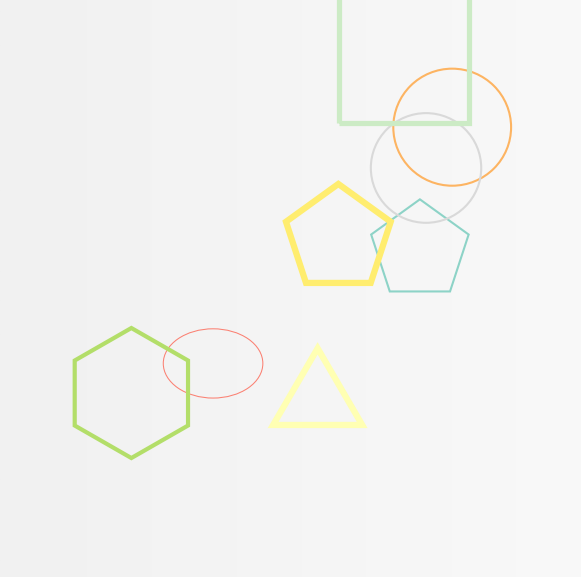[{"shape": "pentagon", "thickness": 1, "radius": 0.44, "center": [0.722, 0.566]}, {"shape": "triangle", "thickness": 3, "radius": 0.44, "center": [0.546, 0.307]}, {"shape": "oval", "thickness": 0.5, "radius": 0.43, "center": [0.367, 0.37]}, {"shape": "circle", "thickness": 1, "radius": 0.51, "center": [0.778, 0.779]}, {"shape": "hexagon", "thickness": 2, "radius": 0.56, "center": [0.226, 0.319]}, {"shape": "circle", "thickness": 1, "radius": 0.47, "center": [0.733, 0.708]}, {"shape": "square", "thickness": 2.5, "radius": 0.56, "center": [0.695, 0.899]}, {"shape": "pentagon", "thickness": 3, "radius": 0.47, "center": [0.582, 0.586]}]